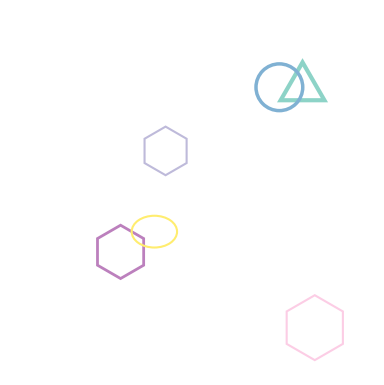[{"shape": "triangle", "thickness": 3, "radius": 0.33, "center": [0.786, 0.772]}, {"shape": "hexagon", "thickness": 1.5, "radius": 0.32, "center": [0.43, 0.608]}, {"shape": "circle", "thickness": 2.5, "radius": 0.3, "center": [0.726, 0.773]}, {"shape": "hexagon", "thickness": 1.5, "radius": 0.42, "center": [0.818, 0.149]}, {"shape": "hexagon", "thickness": 2, "radius": 0.35, "center": [0.313, 0.346]}, {"shape": "oval", "thickness": 1.5, "radius": 0.29, "center": [0.401, 0.398]}]